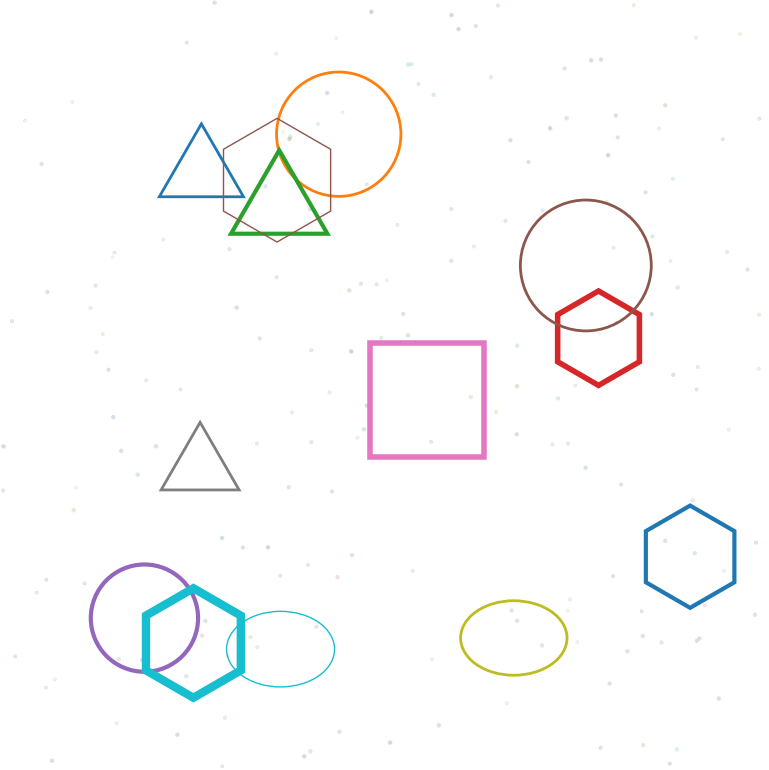[{"shape": "triangle", "thickness": 1, "radius": 0.32, "center": [0.262, 0.776]}, {"shape": "hexagon", "thickness": 1.5, "radius": 0.33, "center": [0.896, 0.277]}, {"shape": "circle", "thickness": 1, "radius": 0.4, "center": [0.44, 0.826]}, {"shape": "triangle", "thickness": 1.5, "radius": 0.36, "center": [0.363, 0.733]}, {"shape": "hexagon", "thickness": 2, "radius": 0.31, "center": [0.777, 0.561]}, {"shape": "circle", "thickness": 1.5, "radius": 0.35, "center": [0.188, 0.197]}, {"shape": "circle", "thickness": 1, "radius": 0.42, "center": [0.761, 0.655]}, {"shape": "hexagon", "thickness": 0.5, "radius": 0.4, "center": [0.36, 0.766]}, {"shape": "square", "thickness": 2, "radius": 0.37, "center": [0.554, 0.481]}, {"shape": "triangle", "thickness": 1, "radius": 0.29, "center": [0.26, 0.393]}, {"shape": "oval", "thickness": 1, "radius": 0.35, "center": [0.667, 0.171]}, {"shape": "oval", "thickness": 0.5, "radius": 0.35, "center": [0.364, 0.157]}, {"shape": "hexagon", "thickness": 3, "radius": 0.36, "center": [0.251, 0.165]}]